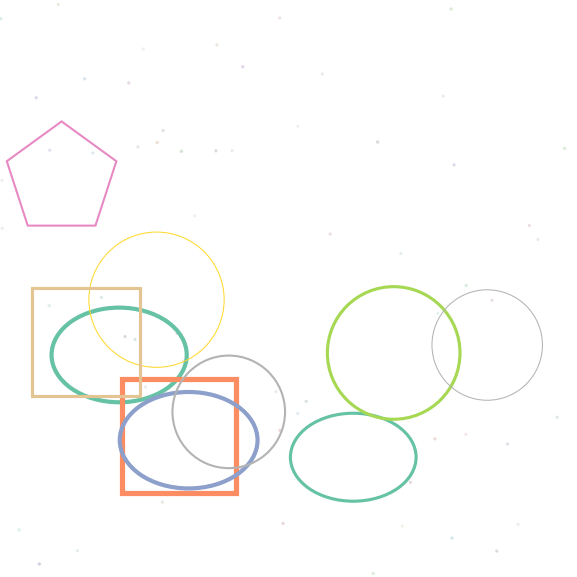[{"shape": "oval", "thickness": 1.5, "radius": 0.54, "center": [0.612, 0.207]}, {"shape": "oval", "thickness": 2, "radius": 0.59, "center": [0.206, 0.385]}, {"shape": "square", "thickness": 2.5, "radius": 0.49, "center": [0.311, 0.244]}, {"shape": "oval", "thickness": 2, "radius": 0.6, "center": [0.327, 0.237]}, {"shape": "pentagon", "thickness": 1, "radius": 0.5, "center": [0.107, 0.689]}, {"shape": "circle", "thickness": 1.5, "radius": 0.57, "center": [0.682, 0.388]}, {"shape": "circle", "thickness": 0.5, "radius": 0.59, "center": [0.271, 0.48]}, {"shape": "square", "thickness": 1.5, "radius": 0.47, "center": [0.148, 0.407]}, {"shape": "circle", "thickness": 0.5, "radius": 0.48, "center": [0.844, 0.402]}, {"shape": "circle", "thickness": 1, "radius": 0.49, "center": [0.396, 0.286]}]